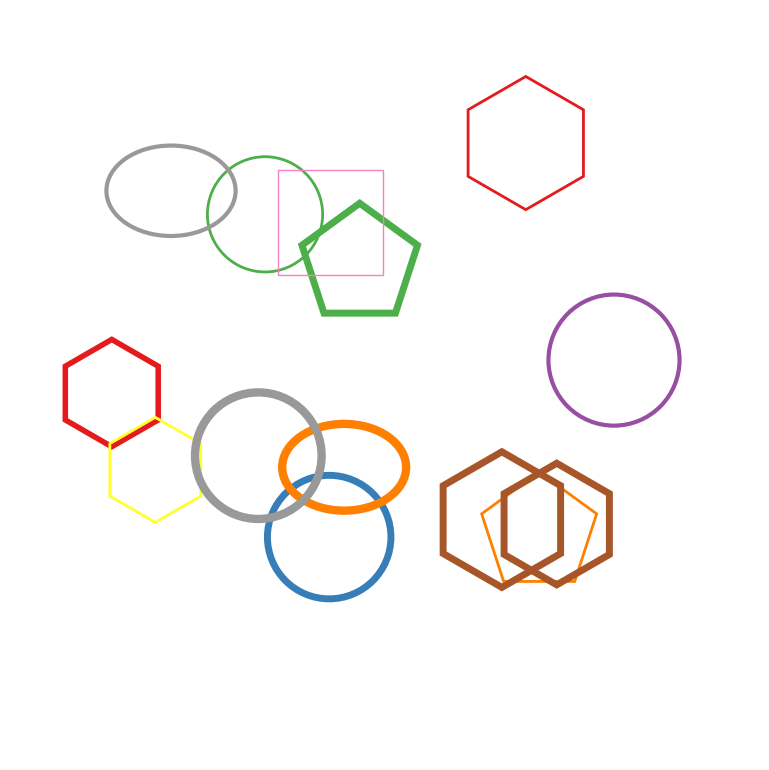[{"shape": "hexagon", "thickness": 1, "radius": 0.43, "center": [0.683, 0.814]}, {"shape": "hexagon", "thickness": 2, "radius": 0.35, "center": [0.145, 0.49]}, {"shape": "circle", "thickness": 2.5, "radius": 0.4, "center": [0.428, 0.302]}, {"shape": "circle", "thickness": 1, "radius": 0.37, "center": [0.344, 0.722]}, {"shape": "pentagon", "thickness": 2.5, "radius": 0.39, "center": [0.467, 0.657]}, {"shape": "circle", "thickness": 1.5, "radius": 0.43, "center": [0.797, 0.532]}, {"shape": "pentagon", "thickness": 1, "radius": 0.39, "center": [0.7, 0.308]}, {"shape": "oval", "thickness": 3, "radius": 0.4, "center": [0.447, 0.393]}, {"shape": "hexagon", "thickness": 1, "radius": 0.34, "center": [0.202, 0.39]}, {"shape": "hexagon", "thickness": 2.5, "radius": 0.44, "center": [0.652, 0.325]}, {"shape": "hexagon", "thickness": 2.5, "radius": 0.39, "center": [0.723, 0.319]}, {"shape": "square", "thickness": 0.5, "radius": 0.34, "center": [0.429, 0.711]}, {"shape": "oval", "thickness": 1.5, "radius": 0.42, "center": [0.222, 0.752]}, {"shape": "circle", "thickness": 3, "radius": 0.41, "center": [0.335, 0.408]}]